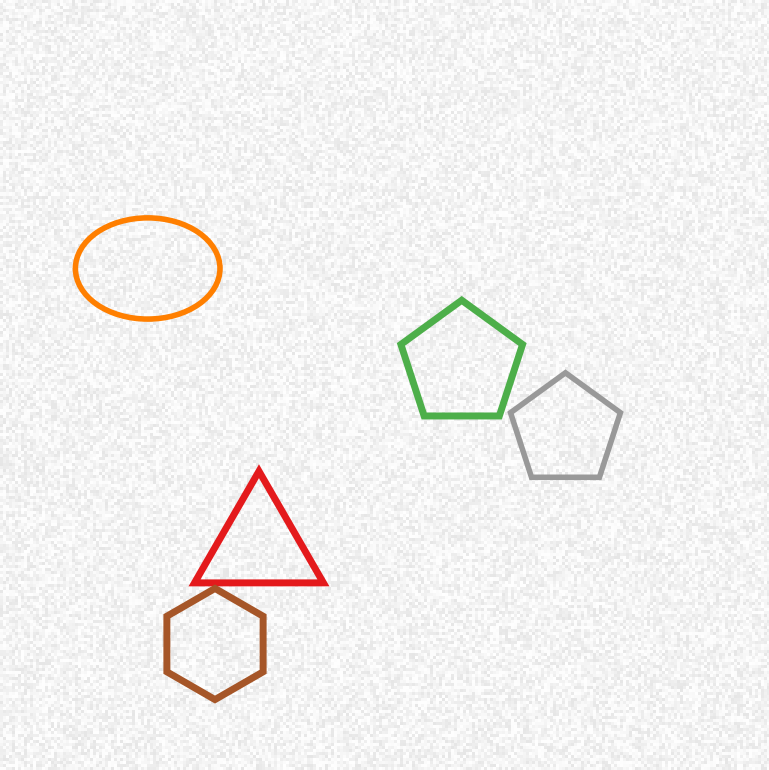[{"shape": "triangle", "thickness": 2.5, "radius": 0.48, "center": [0.336, 0.291]}, {"shape": "pentagon", "thickness": 2.5, "radius": 0.42, "center": [0.6, 0.527]}, {"shape": "oval", "thickness": 2, "radius": 0.47, "center": [0.192, 0.651]}, {"shape": "hexagon", "thickness": 2.5, "radius": 0.36, "center": [0.279, 0.164]}, {"shape": "pentagon", "thickness": 2, "radius": 0.38, "center": [0.734, 0.441]}]